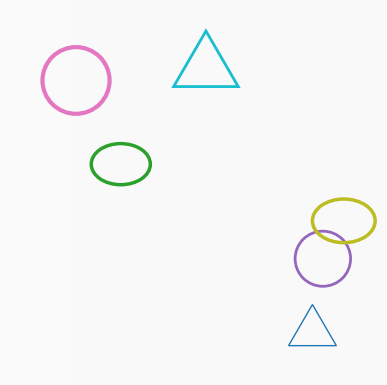[{"shape": "triangle", "thickness": 1, "radius": 0.36, "center": [0.806, 0.138]}, {"shape": "oval", "thickness": 2.5, "radius": 0.38, "center": [0.312, 0.574]}, {"shape": "circle", "thickness": 2, "radius": 0.36, "center": [0.833, 0.328]}, {"shape": "circle", "thickness": 3, "radius": 0.43, "center": [0.196, 0.791]}, {"shape": "oval", "thickness": 2.5, "radius": 0.4, "center": [0.887, 0.426]}, {"shape": "triangle", "thickness": 2, "radius": 0.48, "center": [0.531, 0.823]}]